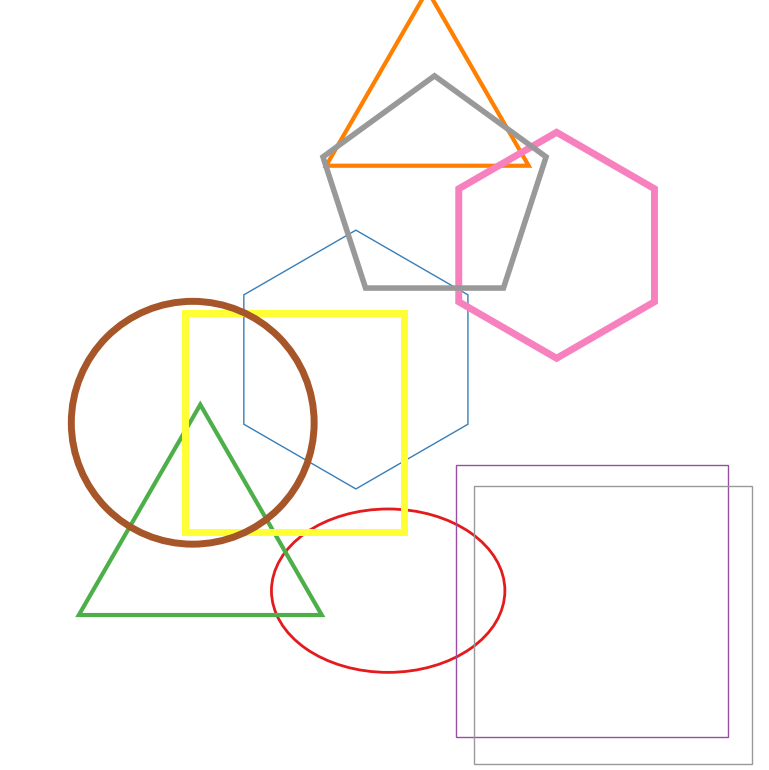[{"shape": "oval", "thickness": 1, "radius": 0.76, "center": [0.504, 0.233]}, {"shape": "hexagon", "thickness": 0.5, "radius": 0.84, "center": [0.462, 0.533]}, {"shape": "triangle", "thickness": 1.5, "radius": 0.91, "center": [0.26, 0.292]}, {"shape": "square", "thickness": 0.5, "radius": 0.88, "center": [0.769, 0.22]}, {"shape": "triangle", "thickness": 1.5, "radius": 0.76, "center": [0.555, 0.861]}, {"shape": "square", "thickness": 2.5, "radius": 0.71, "center": [0.383, 0.451]}, {"shape": "circle", "thickness": 2.5, "radius": 0.79, "center": [0.25, 0.451]}, {"shape": "hexagon", "thickness": 2.5, "radius": 0.73, "center": [0.723, 0.681]}, {"shape": "pentagon", "thickness": 2, "radius": 0.76, "center": [0.564, 0.749]}, {"shape": "square", "thickness": 0.5, "radius": 0.9, "center": [0.797, 0.188]}]